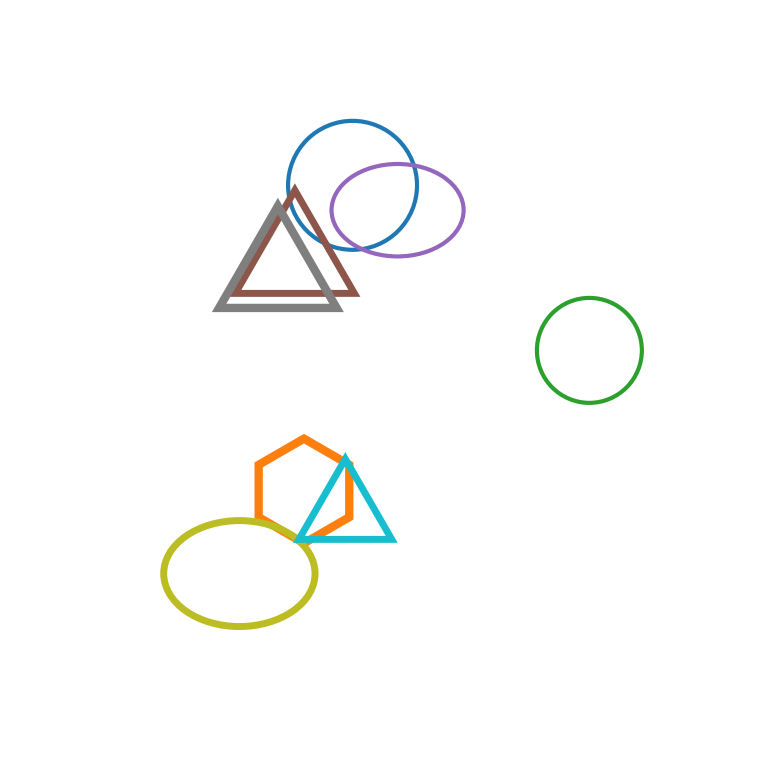[{"shape": "circle", "thickness": 1.5, "radius": 0.42, "center": [0.458, 0.759]}, {"shape": "hexagon", "thickness": 3, "radius": 0.34, "center": [0.395, 0.362]}, {"shape": "circle", "thickness": 1.5, "radius": 0.34, "center": [0.765, 0.545]}, {"shape": "oval", "thickness": 1.5, "radius": 0.43, "center": [0.516, 0.727]}, {"shape": "triangle", "thickness": 2.5, "radius": 0.45, "center": [0.383, 0.664]}, {"shape": "triangle", "thickness": 3, "radius": 0.44, "center": [0.361, 0.644]}, {"shape": "oval", "thickness": 2.5, "radius": 0.49, "center": [0.311, 0.255]}, {"shape": "triangle", "thickness": 2.5, "radius": 0.35, "center": [0.448, 0.334]}]